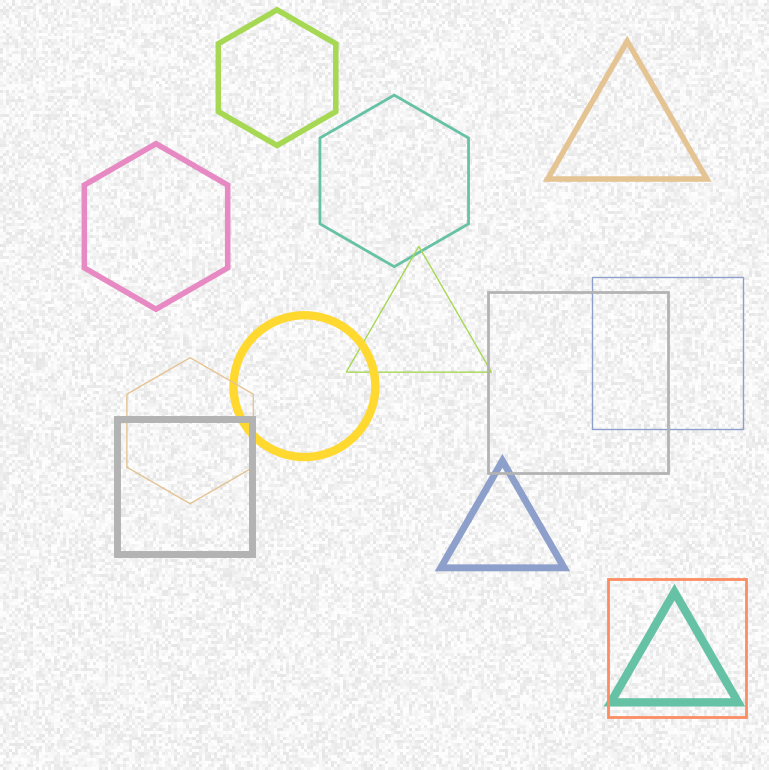[{"shape": "hexagon", "thickness": 1, "radius": 0.56, "center": [0.512, 0.765]}, {"shape": "triangle", "thickness": 3, "radius": 0.48, "center": [0.876, 0.136]}, {"shape": "square", "thickness": 1, "radius": 0.45, "center": [0.879, 0.158]}, {"shape": "square", "thickness": 0.5, "radius": 0.49, "center": [0.867, 0.542]}, {"shape": "triangle", "thickness": 2.5, "radius": 0.46, "center": [0.653, 0.309]}, {"shape": "hexagon", "thickness": 2, "radius": 0.54, "center": [0.203, 0.706]}, {"shape": "hexagon", "thickness": 2, "radius": 0.44, "center": [0.36, 0.899]}, {"shape": "triangle", "thickness": 0.5, "radius": 0.54, "center": [0.544, 0.571]}, {"shape": "circle", "thickness": 3, "radius": 0.46, "center": [0.395, 0.499]}, {"shape": "hexagon", "thickness": 0.5, "radius": 0.47, "center": [0.247, 0.441]}, {"shape": "triangle", "thickness": 2, "radius": 0.6, "center": [0.815, 0.827]}, {"shape": "square", "thickness": 2.5, "radius": 0.44, "center": [0.24, 0.368]}, {"shape": "square", "thickness": 1, "radius": 0.58, "center": [0.751, 0.503]}]